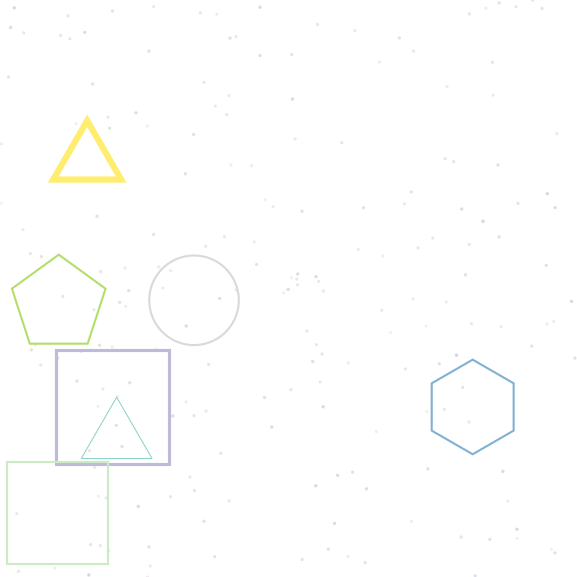[{"shape": "triangle", "thickness": 0.5, "radius": 0.35, "center": [0.202, 0.241]}, {"shape": "square", "thickness": 1.5, "radius": 0.49, "center": [0.195, 0.295]}, {"shape": "hexagon", "thickness": 1, "radius": 0.41, "center": [0.818, 0.294]}, {"shape": "pentagon", "thickness": 1, "radius": 0.43, "center": [0.102, 0.473]}, {"shape": "circle", "thickness": 1, "radius": 0.39, "center": [0.336, 0.479]}, {"shape": "square", "thickness": 1, "radius": 0.44, "center": [0.1, 0.111]}, {"shape": "triangle", "thickness": 3, "radius": 0.34, "center": [0.151, 0.722]}]